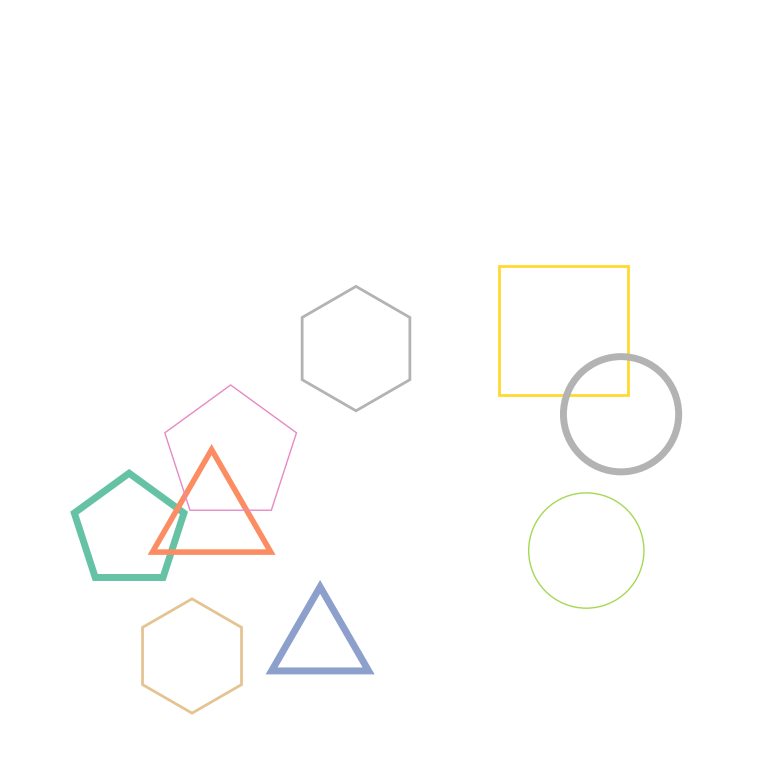[{"shape": "pentagon", "thickness": 2.5, "radius": 0.37, "center": [0.168, 0.311]}, {"shape": "triangle", "thickness": 2, "radius": 0.44, "center": [0.275, 0.327]}, {"shape": "triangle", "thickness": 2.5, "radius": 0.36, "center": [0.416, 0.165]}, {"shape": "pentagon", "thickness": 0.5, "radius": 0.45, "center": [0.3, 0.41]}, {"shape": "circle", "thickness": 0.5, "radius": 0.37, "center": [0.761, 0.285]}, {"shape": "square", "thickness": 1, "radius": 0.42, "center": [0.731, 0.571]}, {"shape": "hexagon", "thickness": 1, "radius": 0.37, "center": [0.249, 0.148]}, {"shape": "circle", "thickness": 2.5, "radius": 0.37, "center": [0.807, 0.462]}, {"shape": "hexagon", "thickness": 1, "radius": 0.4, "center": [0.462, 0.547]}]